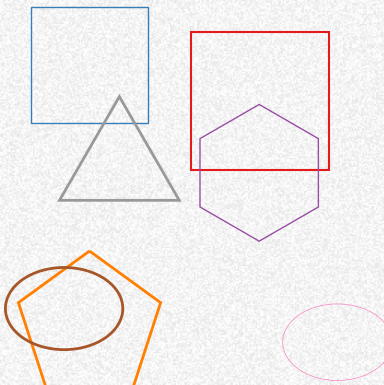[{"shape": "square", "thickness": 1.5, "radius": 0.9, "center": [0.675, 0.738]}, {"shape": "square", "thickness": 1, "radius": 0.76, "center": [0.234, 0.831]}, {"shape": "hexagon", "thickness": 1, "radius": 0.89, "center": [0.673, 0.551]}, {"shape": "pentagon", "thickness": 2, "radius": 0.97, "center": [0.233, 0.154]}, {"shape": "oval", "thickness": 2, "radius": 0.76, "center": [0.167, 0.199]}, {"shape": "oval", "thickness": 0.5, "radius": 0.71, "center": [0.876, 0.111]}, {"shape": "triangle", "thickness": 2, "radius": 0.9, "center": [0.31, 0.569]}]